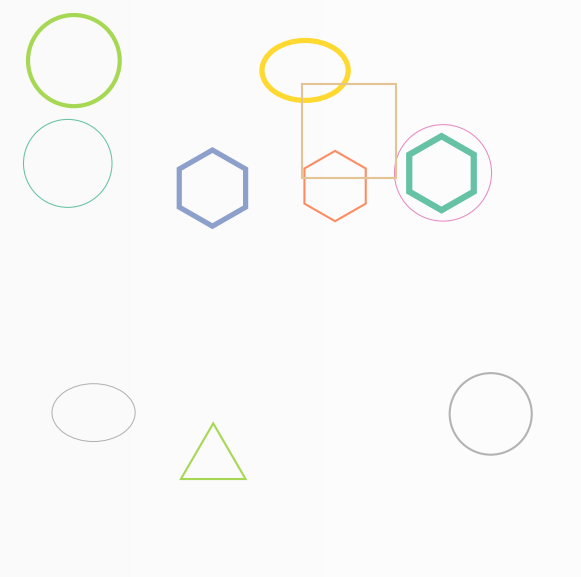[{"shape": "circle", "thickness": 0.5, "radius": 0.38, "center": [0.117, 0.716]}, {"shape": "hexagon", "thickness": 3, "radius": 0.32, "center": [0.76, 0.699]}, {"shape": "hexagon", "thickness": 1, "radius": 0.3, "center": [0.576, 0.677]}, {"shape": "hexagon", "thickness": 2.5, "radius": 0.33, "center": [0.365, 0.673]}, {"shape": "circle", "thickness": 0.5, "radius": 0.42, "center": [0.762, 0.7]}, {"shape": "circle", "thickness": 2, "radius": 0.39, "center": [0.127, 0.894]}, {"shape": "triangle", "thickness": 1, "radius": 0.32, "center": [0.367, 0.202]}, {"shape": "oval", "thickness": 2.5, "radius": 0.37, "center": [0.525, 0.877]}, {"shape": "square", "thickness": 1, "radius": 0.4, "center": [0.601, 0.772]}, {"shape": "circle", "thickness": 1, "radius": 0.35, "center": [0.844, 0.282]}, {"shape": "oval", "thickness": 0.5, "radius": 0.36, "center": [0.161, 0.285]}]